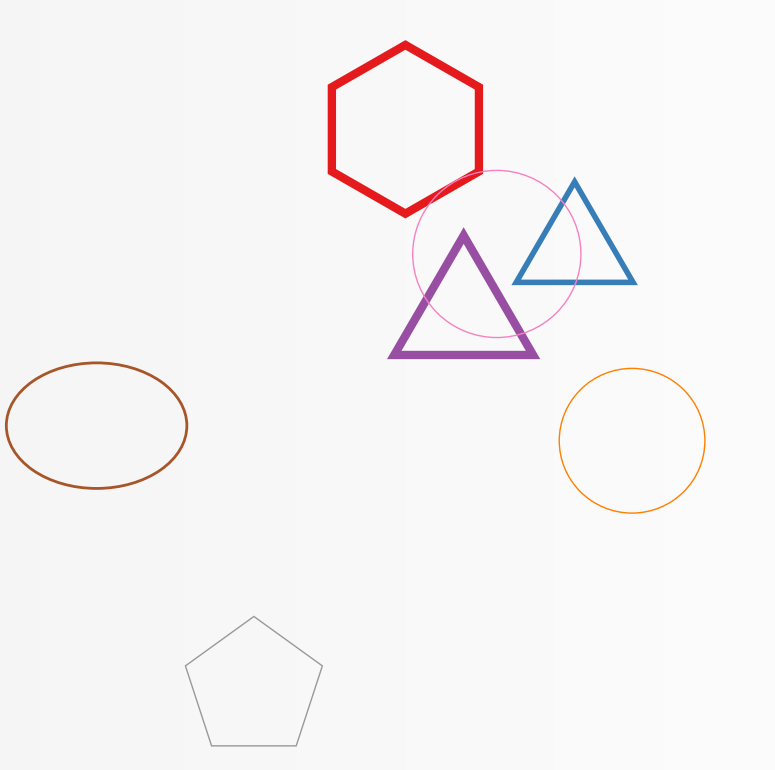[{"shape": "hexagon", "thickness": 3, "radius": 0.55, "center": [0.523, 0.832]}, {"shape": "triangle", "thickness": 2, "radius": 0.44, "center": [0.741, 0.677]}, {"shape": "triangle", "thickness": 3, "radius": 0.52, "center": [0.598, 0.591]}, {"shape": "circle", "thickness": 0.5, "radius": 0.47, "center": [0.816, 0.428]}, {"shape": "oval", "thickness": 1, "radius": 0.58, "center": [0.125, 0.447]}, {"shape": "circle", "thickness": 0.5, "radius": 0.54, "center": [0.641, 0.67]}, {"shape": "pentagon", "thickness": 0.5, "radius": 0.46, "center": [0.328, 0.107]}]